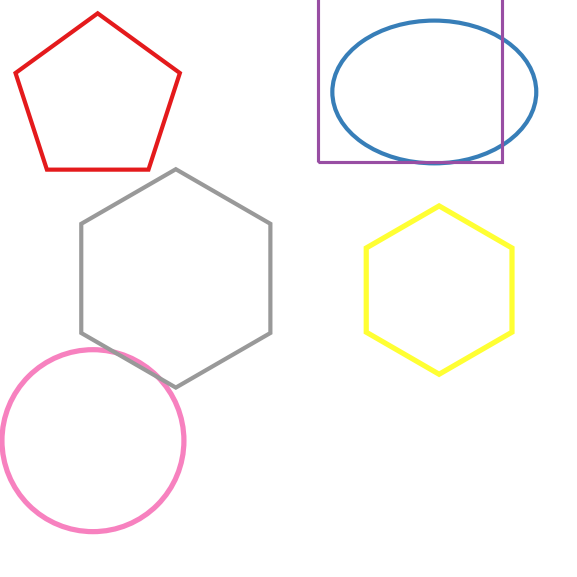[{"shape": "pentagon", "thickness": 2, "radius": 0.75, "center": [0.169, 0.826]}, {"shape": "oval", "thickness": 2, "radius": 0.88, "center": [0.752, 0.84]}, {"shape": "square", "thickness": 1.5, "radius": 0.8, "center": [0.71, 0.878]}, {"shape": "hexagon", "thickness": 2.5, "radius": 0.73, "center": [0.76, 0.497]}, {"shape": "circle", "thickness": 2.5, "radius": 0.79, "center": [0.161, 0.236]}, {"shape": "hexagon", "thickness": 2, "radius": 0.95, "center": [0.304, 0.517]}]